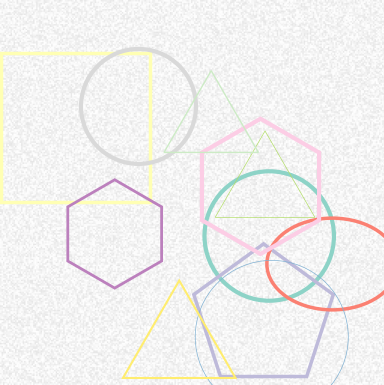[{"shape": "circle", "thickness": 3, "radius": 0.84, "center": [0.699, 0.387]}, {"shape": "square", "thickness": 2.5, "radius": 0.97, "center": [0.197, 0.67]}, {"shape": "pentagon", "thickness": 2.5, "radius": 0.95, "center": [0.685, 0.176]}, {"shape": "oval", "thickness": 2.5, "radius": 0.85, "center": [0.863, 0.314]}, {"shape": "circle", "thickness": 0.5, "radius": 0.99, "center": [0.706, 0.125]}, {"shape": "triangle", "thickness": 0.5, "radius": 0.75, "center": [0.688, 0.51]}, {"shape": "hexagon", "thickness": 3, "radius": 0.88, "center": [0.677, 0.516]}, {"shape": "circle", "thickness": 3, "radius": 0.75, "center": [0.36, 0.724]}, {"shape": "hexagon", "thickness": 2, "radius": 0.7, "center": [0.298, 0.392]}, {"shape": "triangle", "thickness": 1, "radius": 0.71, "center": [0.549, 0.675]}, {"shape": "triangle", "thickness": 1.5, "radius": 0.84, "center": [0.466, 0.103]}]